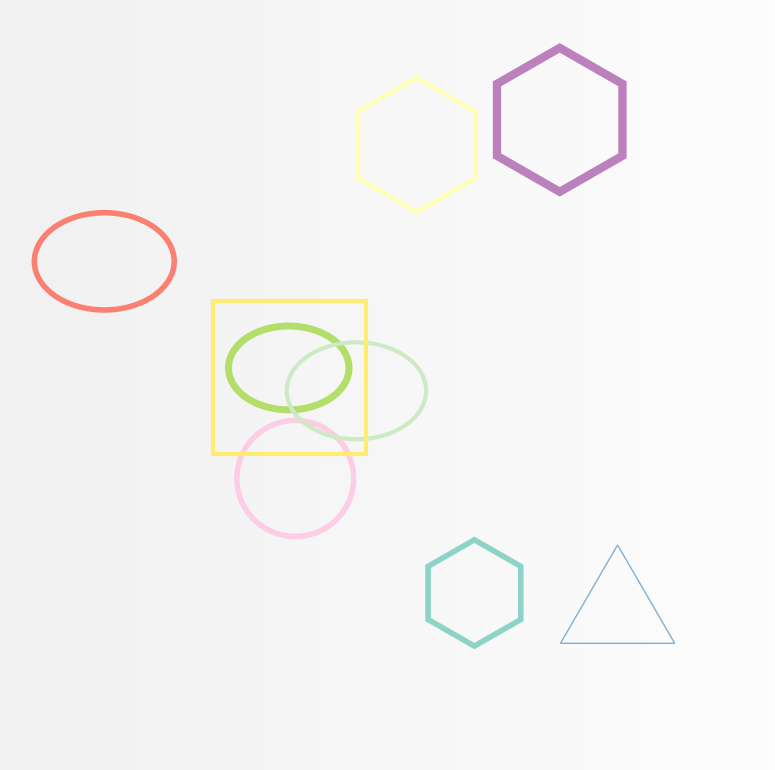[{"shape": "hexagon", "thickness": 2, "radius": 0.35, "center": [0.612, 0.23]}, {"shape": "hexagon", "thickness": 1.5, "radius": 0.44, "center": [0.538, 0.812]}, {"shape": "oval", "thickness": 2, "radius": 0.45, "center": [0.135, 0.661]}, {"shape": "triangle", "thickness": 0.5, "radius": 0.43, "center": [0.797, 0.207]}, {"shape": "oval", "thickness": 2.5, "radius": 0.39, "center": [0.373, 0.522]}, {"shape": "circle", "thickness": 2, "radius": 0.38, "center": [0.381, 0.379]}, {"shape": "hexagon", "thickness": 3, "radius": 0.47, "center": [0.722, 0.844]}, {"shape": "oval", "thickness": 1.5, "radius": 0.45, "center": [0.46, 0.492]}, {"shape": "square", "thickness": 1.5, "radius": 0.49, "center": [0.374, 0.51]}]